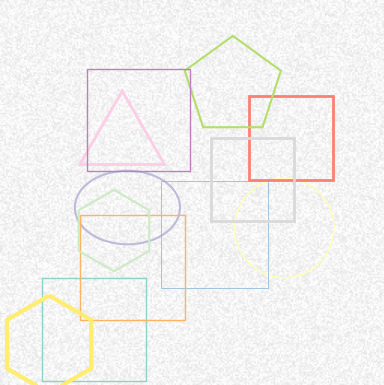[{"shape": "square", "thickness": 1, "radius": 0.67, "center": [0.244, 0.144]}, {"shape": "circle", "thickness": 1, "radius": 0.65, "center": [0.738, 0.408]}, {"shape": "oval", "thickness": 1.5, "radius": 0.68, "center": [0.331, 0.461]}, {"shape": "square", "thickness": 2, "radius": 0.54, "center": [0.755, 0.642]}, {"shape": "square", "thickness": 0.5, "radius": 0.69, "center": [0.557, 0.391]}, {"shape": "square", "thickness": 1, "radius": 0.68, "center": [0.343, 0.306]}, {"shape": "pentagon", "thickness": 1.5, "radius": 0.66, "center": [0.605, 0.776]}, {"shape": "triangle", "thickness": 2, "radius": 0.64, "center": [0.317, 0.636]}, {"shape": "square", "thickness": 2, "radius": 0.54, "center": [0.655, 0.534]}, {"shape": "square", "thickness": 1, "radius": 0.66, "center": [0.36, 0.688]}, {"shape": "hexagon", "thickness": 1.5, "radius": 0.53, "center": [0.296, 0.401]}, {"shape": "hexagon", "thickness": 3, "radius": 0.63, "center": [0.128, 0.106]}]